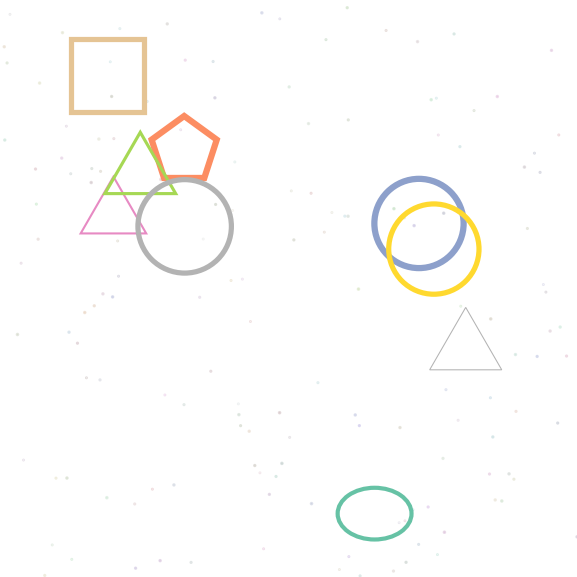[{"shape": "oval", "thickness": 2, "radius": 0.32, "center": [0.649, 0.11]}, {"shape": "pentagon", "thickness": 3, "radius": 0.3, "center": [0.319, 0.739]}, {"shape": "circle", "thickness": 3, "radius": 0.39, "center": [0.726, 0.612]}, {"shape": "triangle", "thickness": 1, "radius": 0.33, "center": [0.196, 0.628]}, {"shape": "triangle", "thickness": 1.5, "radius": 0.35, "center": [0.243, 0.699]}, {"shape": "circle", "thickness": 2.5, "radius": 0.39, "center": [0.751, 0.568]}, {"shape": "square", "thickness": 2.5, "radius": 0.32, "center": [0.186, 0.869]}, {"shape": "circle", "thickness": 2.5, "radius": 0.4, "center": [0.32, 0.607]}, {"shape": "triangle", "thickness": 0.5, "radius": 0.36, "center": [0.806, 0.395]}]